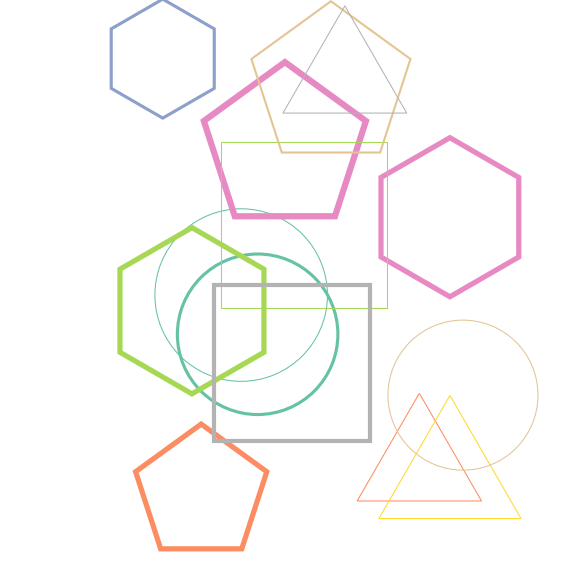[{"shape": "circle", "thickness": 0.5, "radius": 0.75, "center": [0.418, 0.488]}, {"shape": "circle", "thickness": 1.5, "radius": 0.69, "center": [0.446, 0.42]}, {"shape": "pentagon", "thickness": 2.5, "radius": 0.6, "center": [0.348, 0.145]}, {"shape": "triangle", "thickness": 0.5, "radius": 0.62, "center": [0.726, 0.194]}, {"shape": "hexagon", "thickness": 1.5, "radius": 0.52, "center": [0.282, 0.898]}, {"shape": "pentagon", "thickness": 3, "radius": 0.74, "center": [0.493, 0.744]}, {"shape": "hexagon", "thickness": 2.5, "radius": 0.69, "center": [0.779, 0.623]}, {"shape": "square", "thickness": 0.5, "radius": 0.72, "center": [0.527, 0.61]}, {"shape": "hexagon", "thickness": 2.5, "radius": 0.72, "center": [0.332, 0.461]}, {"shape": "triangle", "thickness": 0.5, "radius": 0.71, "center": [0.779, 0.172]}, {"shape": "pentagon", "thickness": 1, "radius": 0.72, "center": [0.573, 0.852]}, {"shape": "circle", "thickness": 0.5, "radius": 0.65, "center": [0.802, 0.315]}, {"shape": "square", "thickness": 2, "radius": 0.68, "center": [0.505, 0.37]}, {"shape": "triangle", "thickness": 0.5, "radius": 0.62, "center": [0.597, 0.865]}]